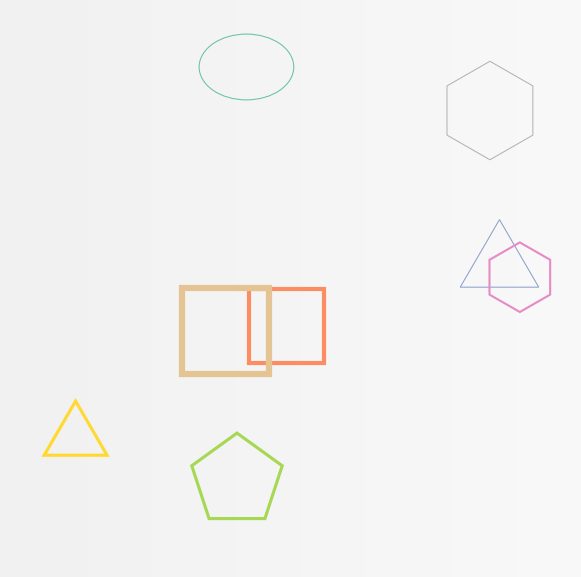[{"shape": "oval", "thickness": 0.5, "radius": 0.41, "center": [0.424, 0.883]}, {"shape": "square", "thickness": 2, "radius": 0.32, "center": [0.493, 0.435]}, {"shape": "triangle", "thickness": 0.5, "radius": 0.39, "center": [0.859, 0.541]}, {"shape": "hexagon", "thickness": 1, "radius": 0.3, "center": [0.894, 0.519]}, {"shape": "pentagon", "thickness": 1.5, "radius": 0.41, "center": [0.408, 0.167]}, {"shape": "triangle", "thickness": 1.5, "radius": 0.31, "center": [0.13, 0.242]}, {"shape": "square", "thickness": 3, "radius": 0.37, "center": [0.387, 0.426]}, {"shape": "hexagon", "thickness": 0.5, "radius": 0.43, "center": [0.843, 0.808]}]